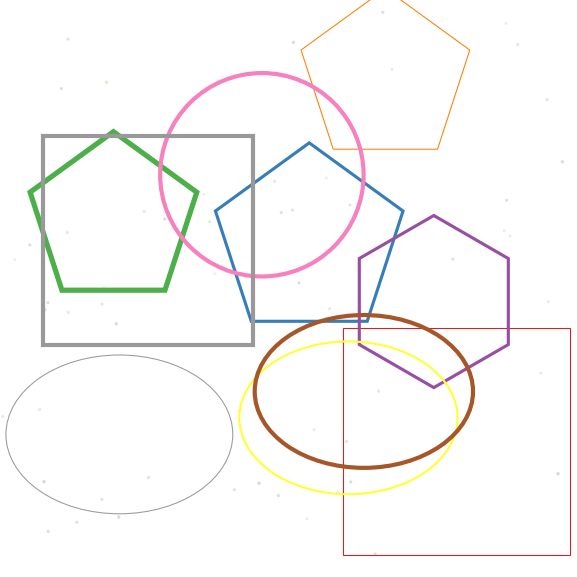[{"shape": "square", "thickness": 0.5, "radius": 0.98, "center": [0.791, 0.234]}, {"shape": "pentagon", "thickness": 1.5, "radius": 0.85, "center": [0.535, 0.581]}, {"shape": "pentagon", "thickness": 2.5, "radius": 0.76, "center": [0.196, 0.619]}, {"shape": "hexagon", "thickness": 1.5, "radius": 0.74, "center": [0.751, 0.477]}, {"shape": "pentagon", "thickness": 0.5, "radius": 0.77, "center": [0.667, 0.865]}, {"shape": "oval", "thickness": 1, "radius": 0.94, "center": [0.603, 0.276]}, {"shape": "oval", "thickness": 2, "radius": 0.95, "center": [0.63, 0.321]}, {"shape": "circle", "thickness": 2, "radius": 0.88, "center": [0.453, 0.697]}, {"shape": "square", "thickness": 2, "radius": 0.91, "center": [0.257, 0.583]}, {"shape": "oval", "thickness": 0.5, "radius": 0.98, "center": [0.207, 0.247]}]